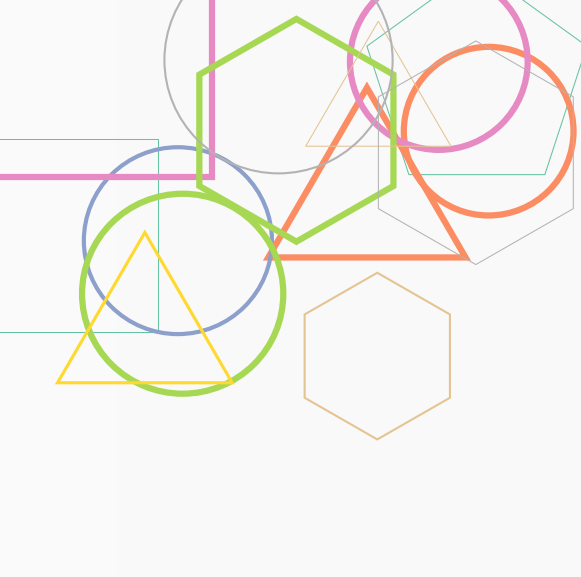[{"shape": "square", "thickness": 0.5, "radius": 0.84, "center": [0.105, 0.591]}, {"shape": "pentagon", "thickness": 0.5, "radius": 0.99, "center": [0.82, 0.858]}, {"shape": "triangle", "thickness": 3, "radius": 0.98, "center": [0.631, 0.651]}, {"shape": "circle", "thickness": 3, "radius": 0.73, "center": [0.841, 0.772]}, {"shape": "circle", "thickness": 2, "radius": 0.81, "center": [0.306, 0.582]}, {"shape": "square", "thickness": 3, "radius": 0.94, "center": [0.177, 0.88]}, {"shape": "circle", "thickness": 3, "radius": 0.76, "center": [0.755, 0.892]}, {"shape": "hexagon", "thickness": 3, "radius": 0.96, "center": [0.51, 0.773]}, {"shape": "circle", "thickness": 3, "radius": 0.87, "center": [0.314, 0.491]}, {"shape": "triangle", "thickness": 1.5, "radius": 0.87, "center": [0.249, 0.423]}, {"shape": "hexagon", "thickness": 1, "radius": 0.72, "center": [0.649, 0.383]}, {"shape": "triangle", "thickness": 0.5, "radius": 0.72, "center": [0.651, 0.818]}, {"shape": "circle", "thickness": 1, "radius": 0.98, "center": [0.479, 0.895]}, {"shape": "hexagon", "thickness": 0.5, "radius": 0.97, "center": [0.819, 0.735]}]